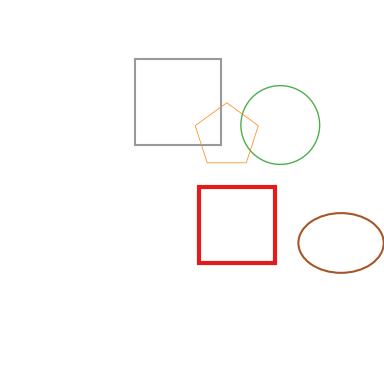[{"shape": "square", "thickness": 3, "radius": 0.49, "center": [0.616, 0.416]}, {"shape": "circle", "thickness": 1, "radius": 0.51, "center": [0.728, 0.675]}, {"shape": "pentagon", "thickness": 0.5, "radius": 0.43, "center": [0.589, 0.647]}, {"shape": "oval", "thickness": 1.5, "radius": 0.55, "center": [0.886, 0.369]}, {"shape": "square", "thickness": 1.5, "radius": 0.56, "center": [0.463, 0.735]}]